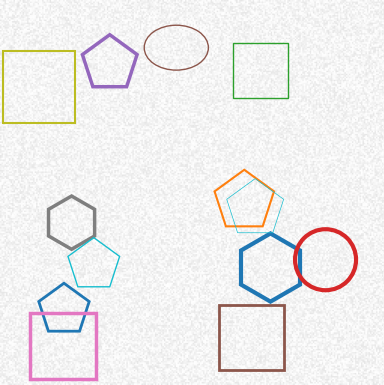[{"shape": "hexagon", "thickness": 3, "radius": 0.44, "center": [0.703, 0.305]}, {"shape": "pentagon", "thickness": 2, "radius": 0.34, "center": [0.166, 0.195]}, {"shape": "pentagon", "thickness": 1.5, "radius": 0.41, "center": [0.635, 0.478]}, {"shape": "square", "thickness": 1, "radius": 0.36, "center": [0.677, 0.818]}, {"shape": "circle", "thickness": 3, "radius": 0.4, "center": [0.846, 0.325]}, {"shape": "pentagon", "thickness": 2.5, "radius": 0.37, "center": [0.285, 0.835]}, {"shape": "oval", "thickness": 1, "radius": 0.42, "center": [0.458, 0.876]}, {"shape": "square", "thickness": 2, "radius": 0.43, "center": [0.653, 0.123]}, {"shape": "square", "thickness": 2.5, "radius": 0.43, "center": [0.163, 0.101]}, {"shape": "hexagon", "thickness": 2.5, "radius": 0.35, "center": [0.186, 0.422]}, {"shape": "square", "thickness": 1.5, "radius": 0.46, "center": [0.101, 0.775]}, {"shape": "pentagon", "thickness": 0.5, "radius": 0.39, "center": [0.663, 0.458]}, {"shape": "pentagon", "thickness": 1, "radius": 0.35, "center": [0.244, 0.312]}]